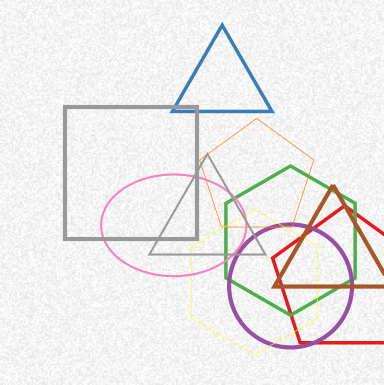[{"shape": "pentagon", "thickness": 2.5, "radius": 0.98, "center": [0.895, 0.269]}, {"shape": "triangle", "thickness": 2.5, "radius": 0.75, "center": [0.577, 0.785]}, {"shape": "hexagon", "thickness": 2.5, "radius": 0.97, "center": [0.755, 0.375]}, {"shape": "circle", "thickness": 3, "radius": 0.8, "center": [0.755, 0.257]}, {"shape": "pentagon", "thickness": 0.5, "radius": 0.78, "center": [0.667, 0.536]}, {"shape": "hexagon", "thickness": 0.5, "radius": 0.94, "center": [0.661, 0.267]}, {"shape": "triangle", "thickness": 3, "radius": 0.88, "center": [0.865, 0.344]}, {"shape": "oval", "thickness": 1.5, "radius": 0.94, "center": [0.451, 0.415]}, {"shape": "square", "thickness": 3, "radius": 0.86, "center": [0.34, 0.551]}, {"shape": "triangle", "thickness": 1.5, "radius": 0.87, "center": [0.539, 0.426]}]